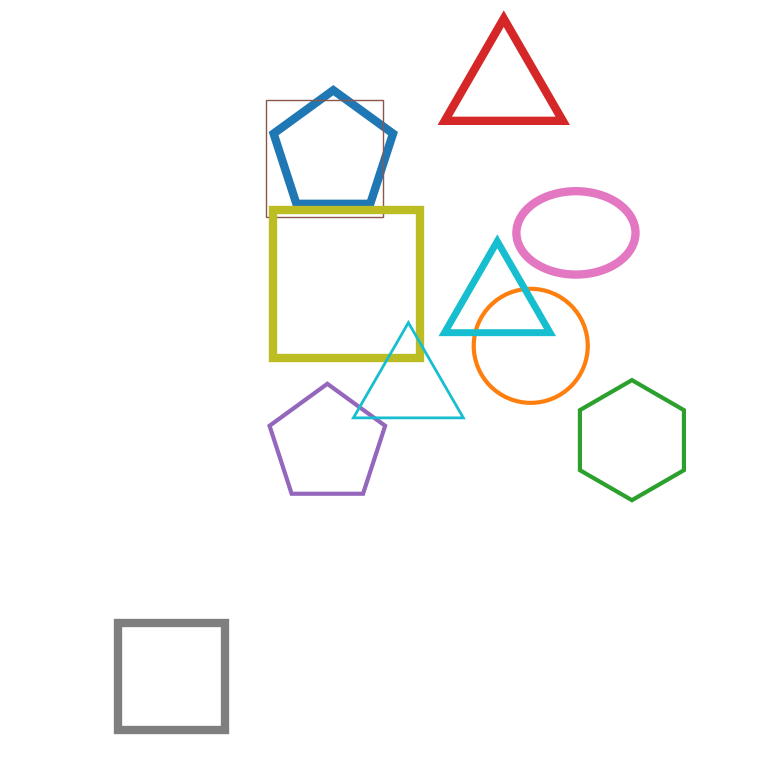[{"shape": "pentagon", "thickness": 3, "radius": 0.41, "center": [0.433, 0.801]}, {"shape": "circle", "thickness": 1.5, "radius": 0.37, "center": [0.689, 0.551]}, {"shape": "hexagon", "thickness": 1.5, "radius": 0.39, "center": [0.821, 0.428]}, {"shape": "triangle", "thickness": 3, "radius": 0.44, "center": [0.654, 0.887]}, {"shape": "pentagon", "thickness": 1.5, "radius": 0.39, "center": [0.425, 0.423]}, {"shape": "square", "thickness": 0.5, "radius": 0.38, "center": [0.422, 0.794]}, {"shape": "oval", "thickness": 3, "radius": 0.39, "center": [0.748, 0.698]}, {"shape": "square", "thickness": 3, "radius": 0.35, "center": [0.223, 0.122]}, {"shape": "square", "thickness": 3, "radius": 0.48, "center": [0.45, 0.631]}, {"shape": "triangle", "thickness": 2.5, "radius": 0.4, "center": [0.646, 0.608]}, {"shape": "triangle", "thickness": 1, "radius": 0.41, "center": [0.53, 0.499]}]